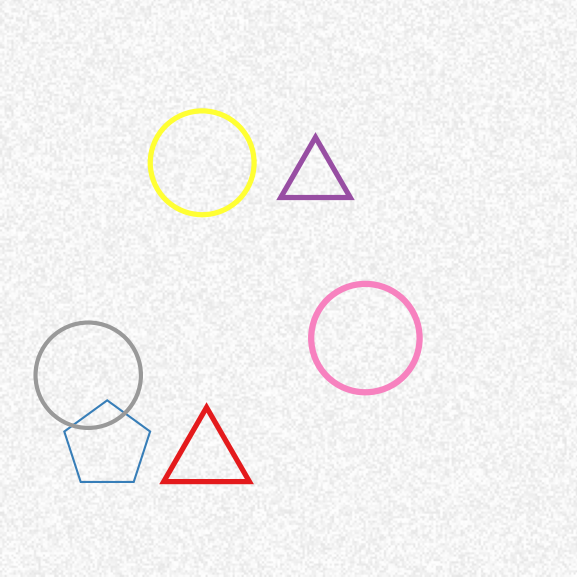[{"shape": "triangle", "thickness": 2.5, "radius": 0.43, "center": [0.358, 0.208]}, {"shape": "pentagon", "thickness": 1, "radius": 0.39, "center": [0.186, 0.228]}, {"shape": "triangle", "thickness": 2.5, "radius": 0.35, "center": [0.546, 0.692]}, {"shape": "circle", "thickness": 2.5, "radius": 0.45, "center": [0.35, 0.717]}, {"shape": "circle", "thickness": 3, "radius": 0.47, "center": [0.633, 0.414]}, {"shape": "circle", "thickness": 2, "radius": 0.46, "center": [0.153, 0.349]}]